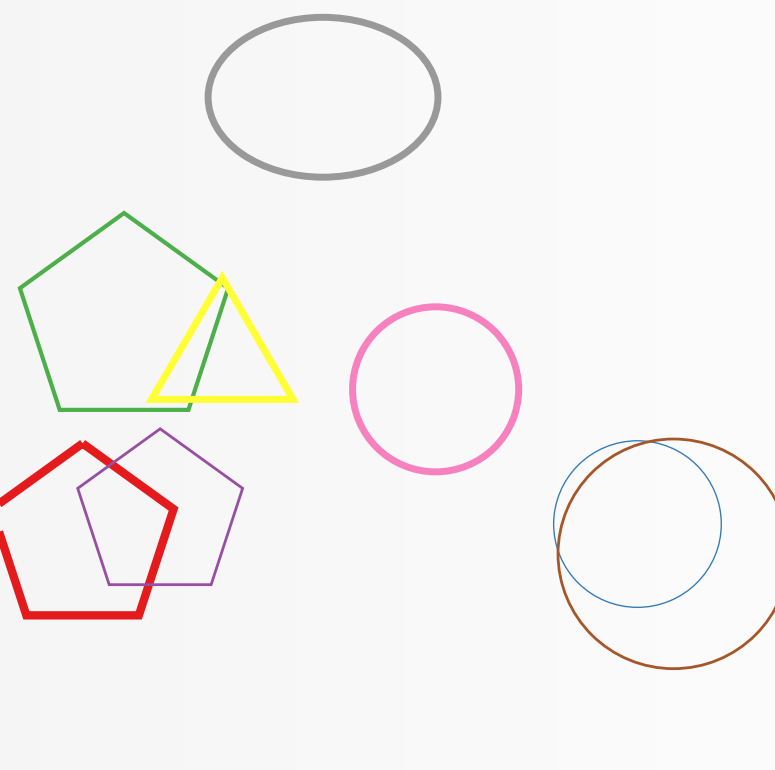[{"shape": "pentagon", "thickness": 3, "radius": 0.62, "center": [0.107, 0.301]}, {"shape": "circle", "thickness": 0.5, "radius": 0.54, "center": [0.823, 0.319]}, {"shape": "pentagon", "thickness": 1.5, "radius": 0.71, "center": [0.16, 0.582]}, {"shape": "pentagon", "thickness": 1, "radius": 0.56, "center": [0.207, 0.331]}, {"shape": "triangle", "thickness": 2.5, "radius": 0.53, "center": [0.287, 0.534]}, {"shape": "circle", "thickness": 1, "radius": 0.75, "center": [0.869, 0.281]}, {"shape": "circle", "thickness": 2.5, "radius": 0.54, "center": [0.562, 0.494]}, {"shape": "oval", "thickness": 2.5, "radius": 0.74, "center": [0.417, 0.874]}]